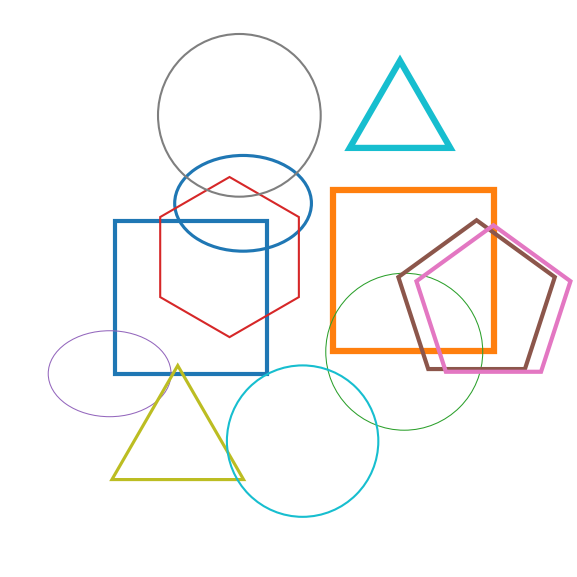[{"shape": "square", "thickness": 2, "radius": 0.66, "center": [0.331, 0.484]}, {"shape": "oval", "thickness": 1.5, "radius": 0.59, "center": [0.421, 0.647]}, {"shape": "square", "thickness": 3, "radius": 0.69, "center": [0.716, 0.531]}, {"shape": "circle", "thickness": 0.5, "radius": 0.68, "center": [0.7, 0.39]}, {"shape": "hexagon", "thickness": 1, "radius": 0.69, "center": [0.397, 0.554]}, {"shape": "oval", "thickness": 0.5, "radius": 0.53, "center": [0.19, 0.352]}, {"shape": "pentagon", "thickness": 2, "radius": 0.71, "center": [0.825, 0.475]}, {"shape": "pentagon", "thickness": 2, "radius": 0.7, "center": [0.854, 0.469]}, {"shape": "circle", "thickness": 1, "radius": 0.7, "center": [0.414, 0.799]}, {"shape": "triangle", "thickness": 1.5, "radius": 0.66, "center": [0.308, 0.235]}, {"shape": "triangle", "thickness": 3, "radius": 0.5, "center": [0.693, 0.793]}, {"shape": "circle", "thickness": 1, "radius": 0.66, "center": [0.524, 0.235]}]